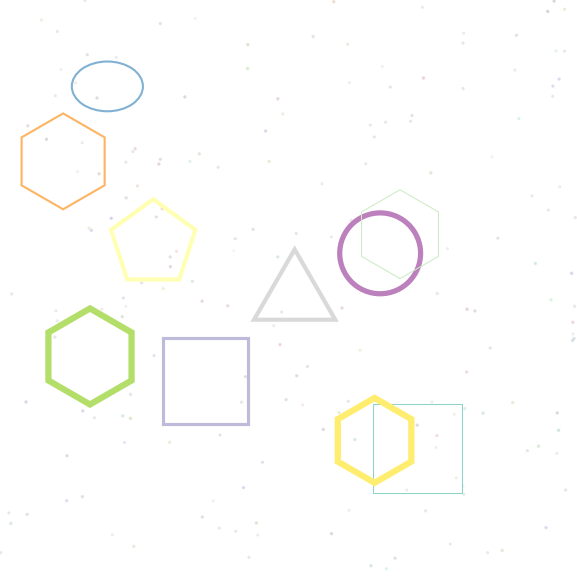[{"shape": "square", "thickness": 0.5, "radius": 0.39, "center": [0.723, 0.222]}, {"shape": "pentagon", "thickness": 2, "radius": 0.38, "center": [0.265, 0.577]}, {"shape": "square", "thickness": 1.5, "radius": 0.37, "center": [0.356, 0.34]}, {"shape": "oval", "thickness": 1, "radius": 0.31, "center": [0.186, 0.85]}, {"shape": "hexagon", "thickness": 1, "radius": 0.42, "center": [0.109, 0.72]}, {"shape": "hexagon", "thickness": 3, "radius": 0.42, "center": [0.156, 0.382]}, {"shape": "triangle", "thickness": 2, "radius": 0.41, "center": [0.51, 0.486]}, {"shape": "circle", "thickness": 2.5, "radius": 0.35, "center": [0.658, 0.56]}, {"shape": "hexagon", "thickness": 0.5, "radius": 0.38, "center": [0.693, 0.594]}, {"shape": "hexagon", "thickness": 3, "radius": 0.37, "center": [0.649, 0.237]}]